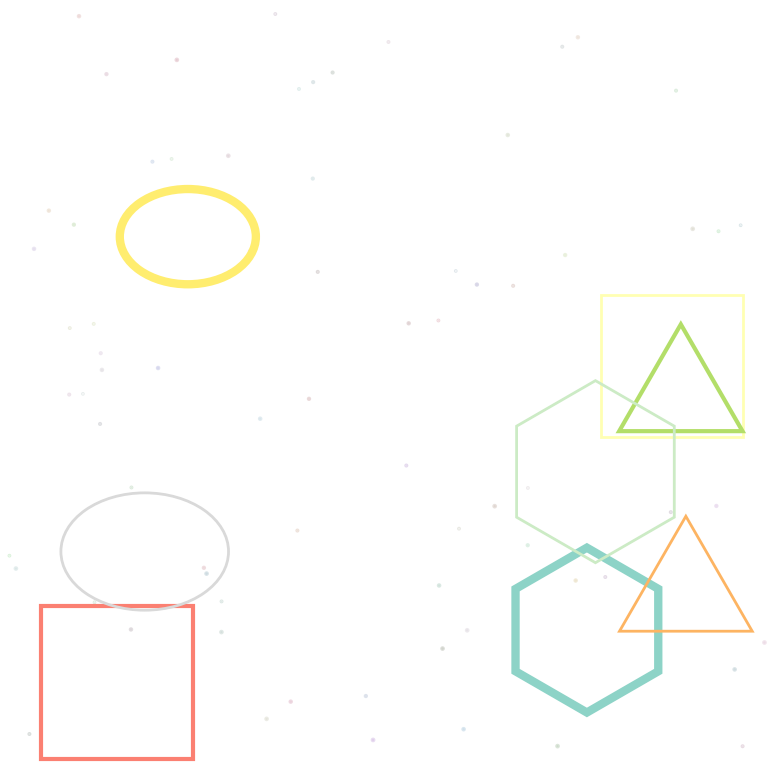[{"shape": "hexagon", "thickness": 3, "radius": 0.54, "center": [0.762, 0.182]}, {"shape": "square", "thickness": 1, "radius": 0.46, "center": [0.873, 0.525]}, {"shape": "square", "thickness": 1.5, "radius": 0.5, "center": [0.152, 0.114]}, {"shape": "triangle", "thickness": 1, "radius": 0.5, "center": [0.891, 0.23]}, {"shape": "triangle", "thickness": 1.5, "radius": 0.46, "center": [0.884, 0.486]}, {"shape": "oval", "thickness": 1, "radius": 0.54, "center": [0.188, 0.284]}, {"shape": "hexagon", "thickness": 1, "radius": 0.59, "center": [0.773, 0.387]}, {"shape": "oval", "thickness": 3, "radius": 0.44, "center": [0.244, 0.693]}]